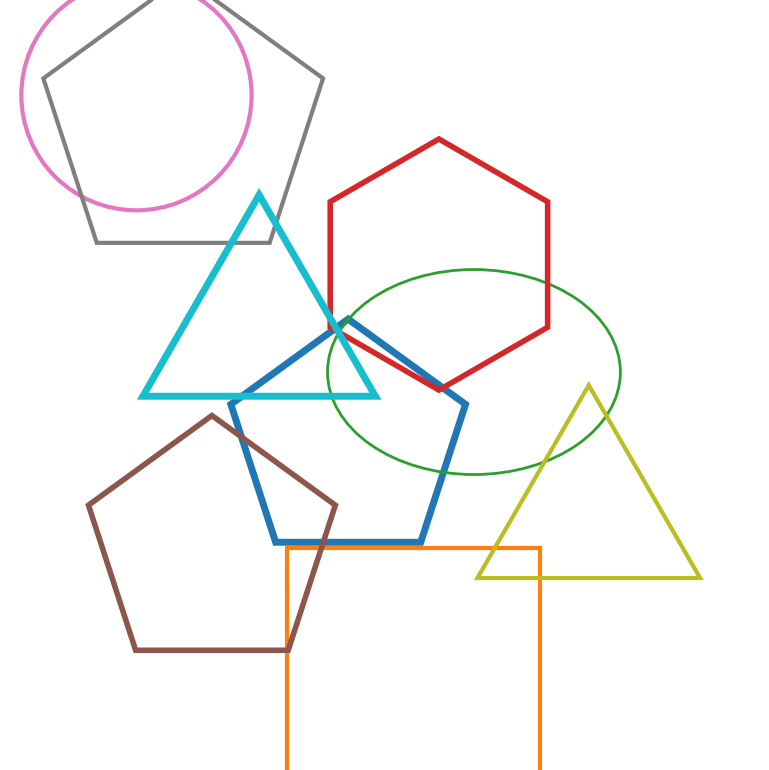[{"shape": "pentagon", "thickness": 2.5, "radius": 0.8, "center": [0.452, 0.425]}, {"shape": "square", "thickness": 1.5, "radius": 0.82, "center": [0.537, 0.124]}, {"shape": "oval", "thickness": 1, "radius": 0.95, "center": [0.616, 0.517]}, {"shape": "hexagon", "thickness": 2, "radius": 0.82, "center": [0.57, 0.656]}, {"shape": "pentagon", "thickness": 2, "radius": 0.84, "center": [0.275, 0.292]}, {"shape": "circle", "thickness": 1.5, "radius": 0.75, "center": [0.177, 0.876]}, {"shape": "pentagon", "thickness": 1.5, "radius": 0.95, "center": [0.238, 0.839]}, {"shape": "triangle", "thickness": 1.5, "radius": 0.83, "center": [0.765, 0.333]}, {"shape": "triangle", "thickness": 2.5, "radius": 0.87, "center": [0.337, 0.573]}]